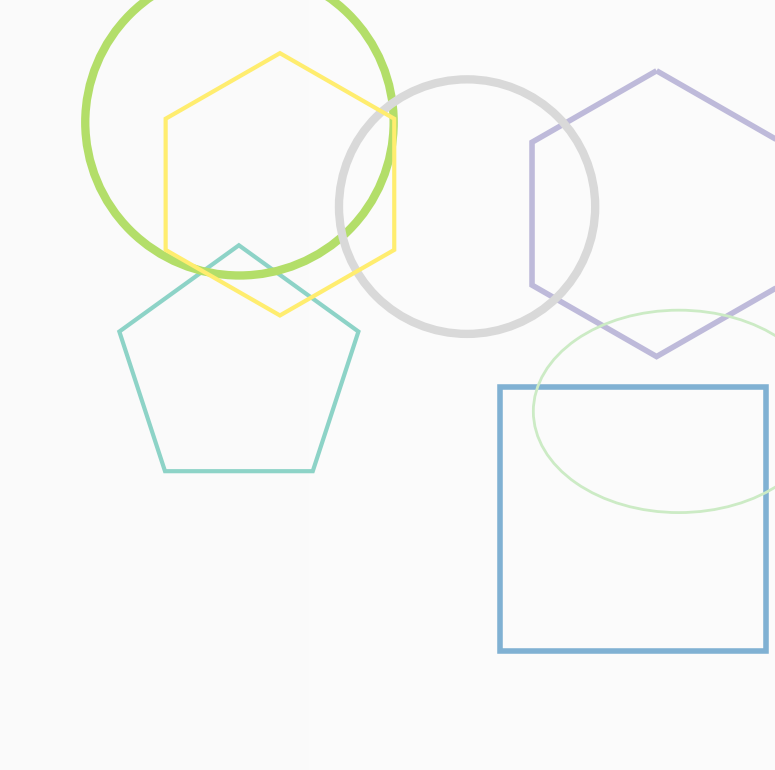[{"shape": "pentagon", "thickness": 1.5, "radius": 0.81, "center": [0.308, 0.519]}, {"shape": "hexagon", "thickness": 2, "radius": 0.93, "center": [0.847, 0.723]}, {"shape": "square", "thickness": 2, "radius": 0.86, "center": [0.817, 0.326]}, {"shape": "circle", "thickness": 3, "radius": 0.99, "center": [0.309, 0.841]}, {"shape": "circle", "thickness": 3, "radius": 0.83, "center": [0.603, 0.732]}, {"shape": "oval", "thickness": 1, "radius": 0.94, "center": [0.876, 0.466]}, {"shape": "hexagon", "thickness": 1.5, "radius": 0.85, "center": [0.361, 0.761]}]